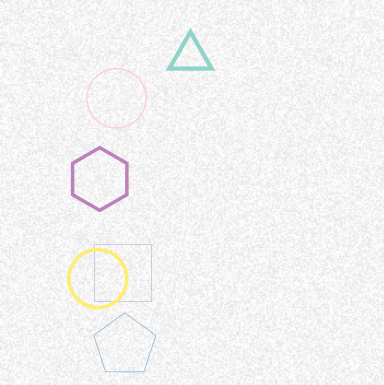[{"shape": "triangle", "thickness": 3, "radius": 0.32, "center": [0.495, 0.854]}, {"shape": "square", "thickness": 0.5, "radius": 0.37, "center": [0.319, 0.292]}, {"shape": "pentagon", "thickness": 0.5, "radius": 0.42, "center": [0.324, 0.103]}, {"shape": "circle", "thickness": 1, "radius": 0.39, "center": [0.303, 0.745]}, {"shape": "hexagon", "thickness": 2.5, "radius": 0.41, "center": [0.259, 0.535]}, {"shape": "circle", "thickness": 2.5, "radius": 0.38, "center": [0.254, 0.276]}]